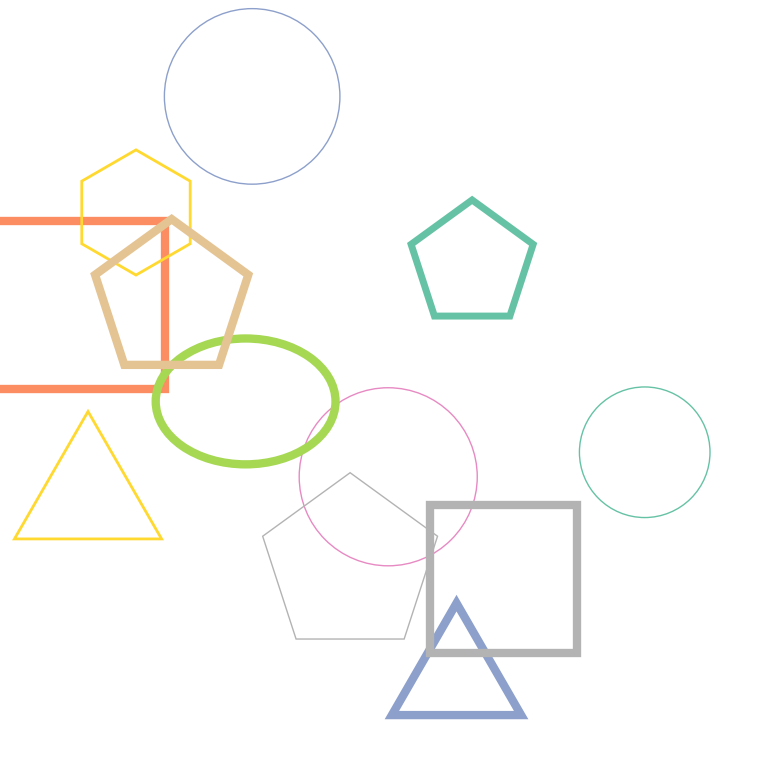[{"shape": "circle", "thickness": 0.5, "radius": 0.42, "center": [0.837, 0.413]}, {"shape": "pentagon", "thickness": 2.5, "radius": 0.42, "center": [0.613, 0.657]}, {"shape": "square", "thickness": 3, "radius": 0.54, "center": [0.105, 0.604]}, {"shape": "triangle", "thickness": 3, "radius": 0.48, "center": [0.593, 0.12]}, {"shape": "circle", "thickness": 0.5, "radius": 0.57, "center": [0.327, 0.875]}, {"shape": "circle", "thickness": 0.5, "radius": 0.58, "center": [0.504, 0.381]}, {"shape": "oval", "thickness": 3, "radius": 0.58, "center": [0.319, 0.479]}, {"shape": "triangle", "thickness": 1, "radius": 0.55, "center": [0.114, 0.355]}, {"shape": "hexagon", "thickness": 1, "radius": 0.41, "center": [0.177, 0.724]}, {"shape": "pentagon", "thickness": 3, "radius": 0.52, "center": [0.223, 0.611]}, {"shape": "square", "thickness": 3, "radius": 0.48, "center": [0.654, 0.248]}, {"shape": "pentagon", "thickness": 0.5, "radius": 0.6, "center": [0.455, 0.267]}]